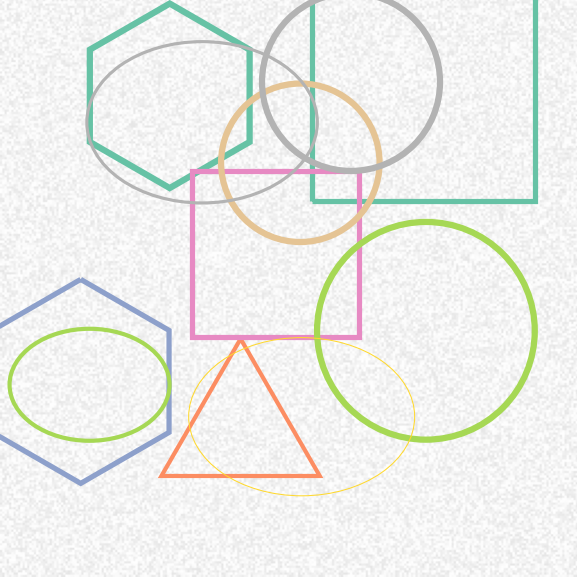[{"shape": "hexagon", "thickness": 3, "radius": 0.8, "center": [0.294, 0.833]}, {"shape": "square", "thickness": 2.5, "radius": 0.96, "center": [0.734, 0.844]}, {"shape": "triangle", "thickness": 2, "radius": 0.79, "center": [0.417, 0.254]}, {"shape": "hexagon", "thickness": 2.5, "radius": 0.88, "center": [0.14, 0.339]}, {"shape": "square", "thickness": 2.5, "radius": 0.72, "center": [0.477, 0.559]}, {"shape": "circle", "thickness": 3, "radius": 0.94, "center": [0.737, 0.426]}, {"shape": "oval", "thickness": 2, "radius": 0.69, "center": [0.155, 0.333]}, {"shape": "oval", "thickness": 0.5, "radius": 0.98, "center": [0.522, 0.278]}, {"shape": "circle", "thickness": 3, "radius": 0.69, "center": [0.52, 0.717]}, {"shape": "oval", "thickness": 1.5, "radius": 1.0, "center": [0.35, 0.787]}, {"shape": "circle", "thickness": 3, "radius": 0.77, "center": [0.608, 0.857]}]